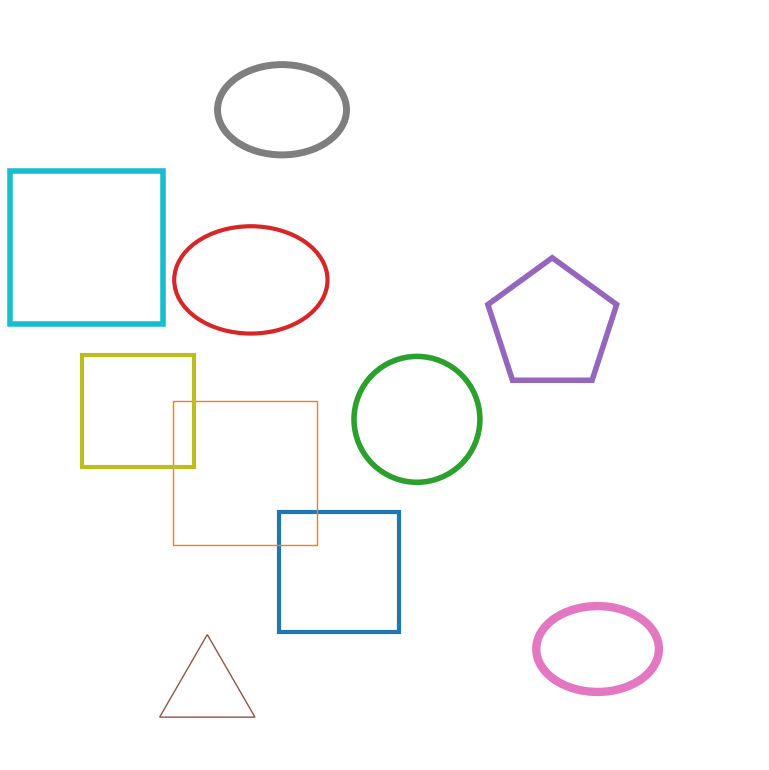[{"shape": "square", "thickness": 1.5, "radius": 0.39, "center": [0.441, 0.257]}, {"shape": "square", "thickness": 0.5, "radius": 0.47, "center": [0.319, 0.385]}, {"shape": "circle", "thickness": 2, "radius": 0.41, "center": [0.542, 0.455]}, {"shape": "oval", "thickness": 1.5, "radius": 0.5, "center": [0.326, 0.636]}, {"shape": "pentagon", "thickness": 2, "radius": 0.44, "center": [0.717, 0.577]}, {"shape": "triangle", "thickness": 0.5, "radius": 0.36, "center": [0.269, 0.104]}, {"shape": "oval", "thickness": 3, "radius": 0.4, "center": [0.776, 0.157]}, {"shape": "oval", "thickness": 2.5, "radius": 0.42, "center": [0.366, 0.857]}, {"shape": "square", "thickness": 1.5, "radius": 0.36, "center": [0.179, 0.466]}, {"shape": "square", "thickness": 2, "radius": 0.49, "center": [0.112, 0.678]}]